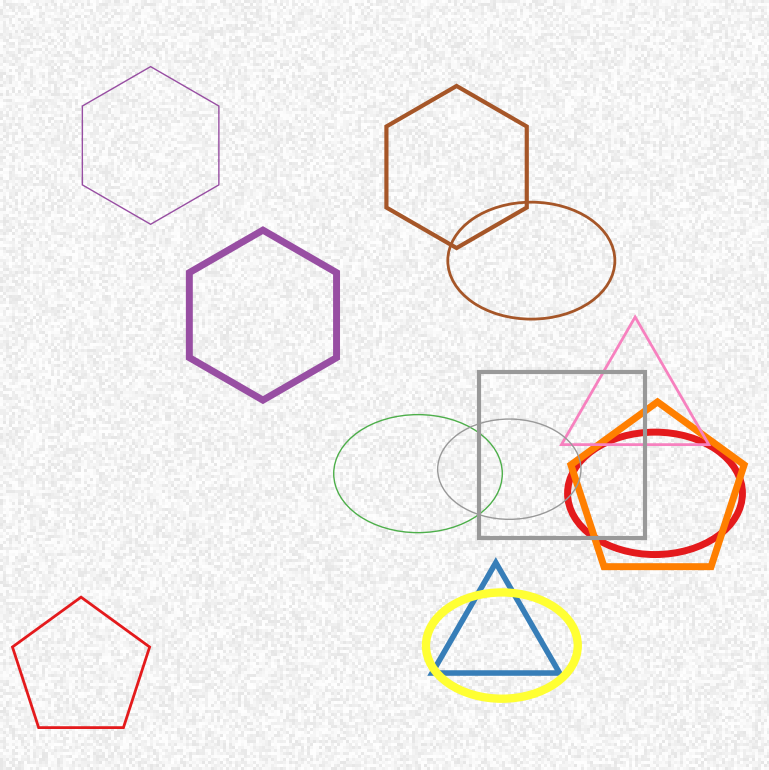[{"shape": "oval", "thickness": 2.5, "radius": 0.57, "center": [0.851, 0.359]}, {"shape": "pentagon", "thickness": 1, "radius": 0.47, "center": [0.105, 0.131]}, {"shape": "triangle", "thickness": 2, "radius": 0.48, "center": [0.644, 0.174]}, {"shape": "oval", "thickness": 0.5, "radius": 0.55, "center": [0.543, 0.385]}, {"shape": "hexagon", "thickness": 0.5, "radius": 0.51, "center": [0.196, 0.811]}, {"shape": "hexagon", "thickness": 2.5, "radius": 0.55, "center": [0.341, 0.591]}, {"shape": "pentagon", "thickness": 2.5, "radius": 0.59, "center": [0.854, 0.36]}, {"shape": "oval", "thickness": 3, "radius": 0.49, "center": [0.652, 0.162]}, {"shape": "oval", "thickness": 1, "radius": 0.54, "center": [0.69, 0.662]}, {"shape": "hexagon", "thickness": 1.5, "radius": 0.53, "center": [0.593, 0.783]}, {"shape": "triangle", "thickness": 1, "radius": 0.55, "center": [0.825, 0.478]}, {"shape": "square", "thickness": 1.5, "radius": 0.54, "center": [0.73, 0.41]}, {"shape": "oval", "thickness": 0.5, "radius": 0.47, "center": [0.661, 0.391]}]